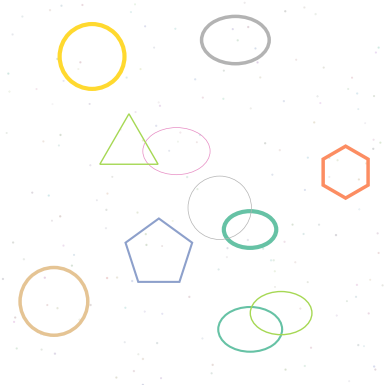[{"shape": "oval", "thickness": 3, "radius": 0.34, "center": [0.649, 0.404]}, {"shape": "oval", "thickness": 1.5, "radius": 0.41, "center": [0.65, 0.145]}, {"shape": "hexagon", "thickness": 2.5, "radius": 0.34, "center": [0.898, 0.553]}, {"shape": "pentagon", "thickness": 1.5, "radius": 0.46, "center": [0.413, 0.341]}, {"shape": "oval", "thickness": 0.5, "radius": 0.44, "center": [0.458, 0.607]}, {"shape": "triangle", "thickness": 1, "radius": 0.44, "center": [0.335, 0.617]}, {"shape": "oval", "thickness": 1, "radius": 0.4, "center": [0.73, 0.187]}, {"shape": "circle", "thickness": 3, "radius": 0.42, "center": [0.239, 0.853]}, {"shape": "circle", "thickness": 2.5, "radius": 0.44, "center": [0.14, 0.217]}, {"shape": "circle", "thickness": 0.5, "radius": 0.41, "center": [0.571, 0.46]}, {"shape": "oval", "thickness": 2.5, "radius": 0.44, "center": [0.611, 0.896]}]